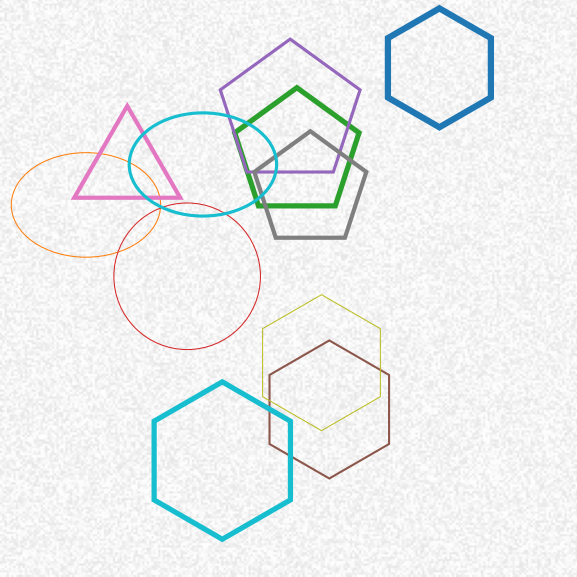[{"shape": "hexagon", "thickness": 3, "radius": 0.51, "center": [0.761, 0.882]}, {"shape": "oval", "thickness": 0.5, "radius": 0.65, "center": [0.149, 0.644]}, {"shape": "pentagon", "thickness": 2.5, "radius": 0.57, "center": [0.514, 0.734]}, {"shape": "circle", "thickness": 0.5, "radius": 0.63, "center": [0.324, 0.521]}, {"shape": "pentagon", "thickness": 1.5, "radius": 0.64, "center": [0.502, 0.804]}, {"shape": "hexagon", "thickness": 1, "radius": 0.6, "center": [0.57, 0.29]}, {"shape": "triangle", "thickness": 2, "radius": 0.53, "center": [0.22, 0.71]}, {"shape": "pentagon", "thickness": 2, "radius": 0.51, "center": [0.537, 0.67]}, {"shape": "hexagon", "thickness": 0.5, "radius": 0.59, "center": [0.557, 0.371]}, {"shape": "hexagon", "thickness": 2.5, "radius": 0.68, "center": [0.385, 0.202]}, {"shape": "oval", "thickness": 1.5, "radius": 0.64, "center": [0.351, 0.714]}]